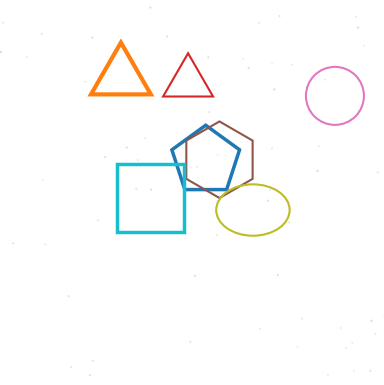[{"shape": "pentagon", "thickness": 2.5, "radius": 0.46, "center": [0.534, 0.582]}, {"shape": "triangle", "thickness": 3, "radius": 0.45, "center": [0.314, 0.8]}, {"shape": "triangle", "thickness": 1.5, "radius": 0.37, "center": [0.489, 0.787]}, {"shape": "hexagon", "thickness": 1.5, "radius": 0.5, "center": [0.57, 0.585]}, {"shape": "circle", "thickness": 1.5, "radius": 0.38, "center": [0.87, 0.751]}, {"shape": "oval", "thickness": 1.5, "radius": 0.48, "center": [0.657, 0.454]}, {"shape": "square", "thickness": 2.5, "radius": 0.44, "center": [0.391, 0.485]}]